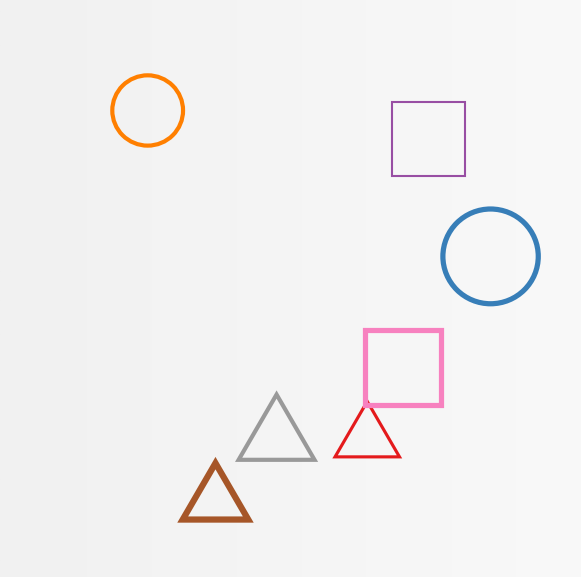[{"shape": "triangle", "thickness": 1.5, "radius": 0.32, "center": [0.632, 0.24]}, {"shape": "circle", "thickness": 2.5, "radius": 0.41, "center": [0.844, 0.555]}, {"shape": "square", "thickness": 1, "radius": 0.32, "center": [0.737, 0.758]}, {"shape": "circle", "thickness": 2, "radius": 0.3, "center": [0.254, 0.808]}, {"shape": "triangle", "thickness": 3, "radius": 0.33, "center": [0.371, 0.132]}, {"shape": "square", "thickness": 2.5, "radius": 0.33, "center": [0.693, 0.363]}, {"shape": "triangle", "thickness": 2, "radius": 0.38, "center": [0.476, 0.241]}]